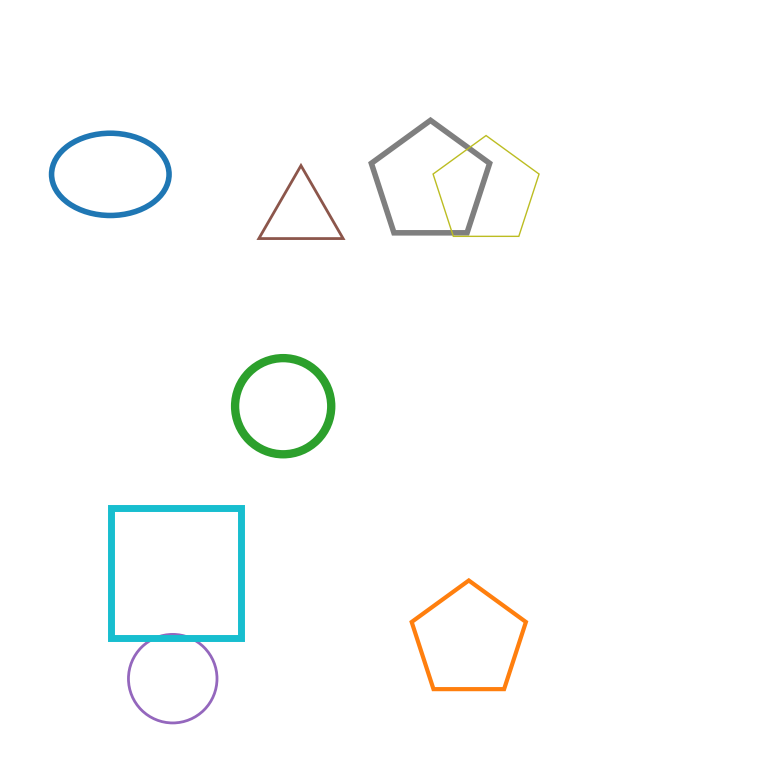[{"shape": "oval", "thickness": 2, "radius": 0.38, "center": [0.143, 0.774]}, {"shape": "pentagon", "thickness": 1.5, "radius": 0.39, "center": [0.609, 0.168]}, {"shape": "circle", "thickness": 3, "radius": 0.31, "center": [0.368, 0.472]}, {"shape": "circle", "thickness": 1, "radius": 0.29, "center": [0.224, 0.119]}, {"shape": "triangle", "thickness": 1, "radius": 0.32, "center": [0.391, 0.722]}, {"shape": "pentagon", "thickness": 2, "radius": 0.4, "center": [0.559, 0.763]}, {"shape": "pentagon", "thickness": 0.5, "radius": 0.36, "center": [0.631, 0.752]}, {"shape": "square", "thickness": 2.5, "radius": 0.42, "center": [0.228, 0.256]}]